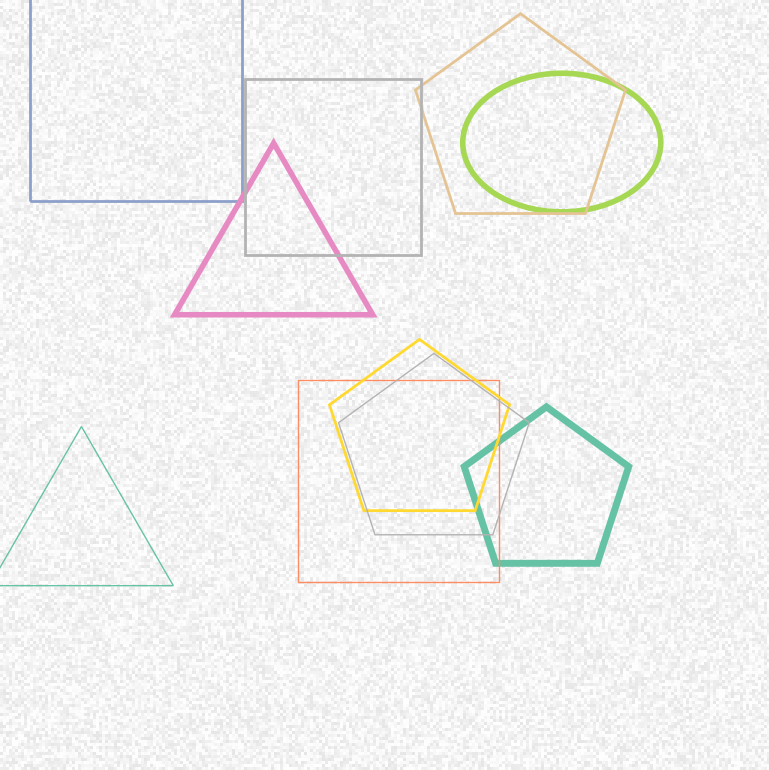[{"shape": "triangle", "thickness": 0.5, "radius": 0.69, "center": [0.106, 0.308]}, {"shape": "pentagon", "thickness": 2.5, "radius": 0.56, "center": [0.71, 0.359]}, {"shape": "square", "thickness": 0.5, "radius": 0.65, "center": [0.518, 0.375]}, {"shape": "square", "thickness": 1, "radius": 0.69, "center": [0.176, 0.877]}, {"shape": "triangle", "thickness": 2, "radius": 0.74, "center": [0.355, 0.666]}, {"shape": "oval", "thickness": 2, "radius": 0.64, "center": [0.73, 0.815]}, {"shape": "pentagon", "thickness": 1, "radius": 0.61, "center": [0.545, 0.436]}, {"shape": "pentagon", "thickness": 1, "radius": 0.72, "center": [0.676, 0.839]}, {"shape": "pentagon", "thickness": 0.5, "radius": 0.65, "center": [0.564, 0.411]}, {"shape": "square", "thickness": 1, "radius": 0.57, "center": [0.433, 0.784]}]